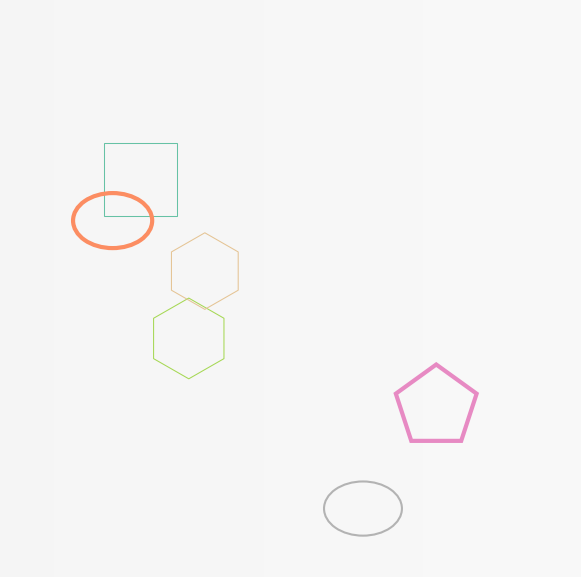[{"shape": "square", "thickness": 0.5, "radius": 0.32, "center": [0.241, 0.688]}, {"shape": "oval", "thickness": 2, "radius": 0.34, "center": [0.194, 0.617]}, {"shape": "pentagon", "thickness": 2, "radius": 0.37, "center": [0.751, 0.295]}, {"shape": "hexagon", "thickness": 0.5, "radius": 0.35, "center": [0.325, 0.413]}, {"shape": "hexagon", "thickness": 0.5, "radius": 0.33, "center": [0.352, 0.53]}, {"shape": "oval", "thickness": 1, "radius": 0.34, "center": [0.624, 0.119]}]